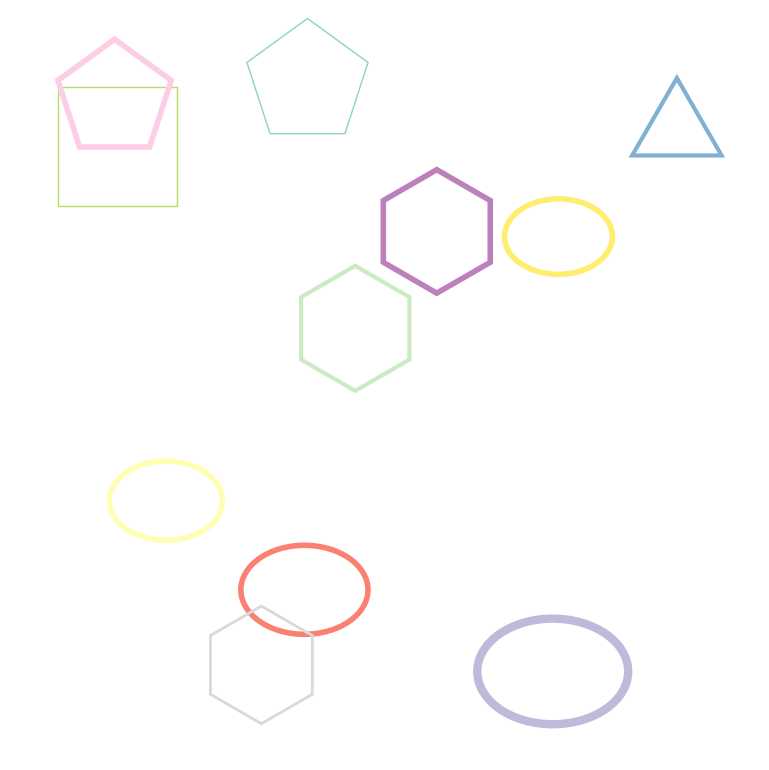[{"shape": "pentagon", "thickness": 0.5, "radius": 0.41, "center": [0.399, 0.893]}, {"shape": "oval", "thickness": 2, "radius": 0.37, "center": [0.216, 0.35]}, {"shape": "oval", "thickness": 3, "radius": 0.49, "center": [0.718, 0.128]}, {"shape": "oval", "thickness": 2, "radius": 0.41, "center": [0.395, 0.234]}, {"shape": "triangle", "thickness": 1.5, "radius": 0.34, "center": [0.879, 0.832]}, {"shape": "square", "thickness": 0.5, "radius": 0.39, "center": [0.152, 0.81]}, {"shape": "pentagon", "thickness": 2, "radius": 0.39, "center": [0.149, 0.872]}, {"shape": "hexagon", "thickness": 1, "radius": 0.38, "center": [0.339, 0.136]}, {"shape": "hexagon", "thickness": 2, "radius": 0.4, "center": [0.567, 0.699]}, {"shape": "hexagon", "thickness": 1.5, "radius": 0.41, "center": [0.461, 0.574]}, {"shape": "oval", "thickness": 2, "radius": 0.35, "center": [0.725, 0.693]}]